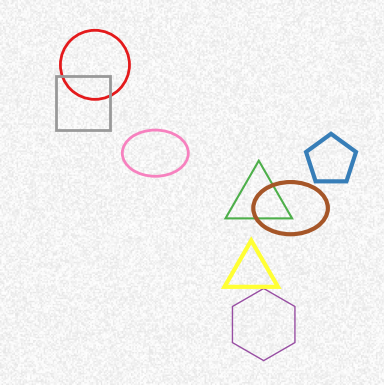[{"shape": "circle", "thickness": 2, "radius": 0.45, "center": [0.247, 0.832]}, {"shape": "pentagon", "thickness": 3, "radius": 0.34, "center": [0.86, 0.584]}, {"shape": "triangle", "thickness": 1.5, "radius": 0.5, "center": [0.672, 0.483]}, {"shape": "hexagon", "thickness": 1, "radius": 0.47, "center": [0.685, 0.157]}, {"shape": "triangle", "thickness": 3, "radius": 0.4, "center": [0.653, 0.295]}, {"shape": "oval", "thickness": 3, "radius": 0.48, "center": [0.755, 0.459]}, {"shape": "oval", "thickness": 2, "radius": 0.43, "center": [0.403, 0.602]}, {"shape": "square", "thickness": 2, "radius": 0.35, "center": [0.216, 0.732]}]